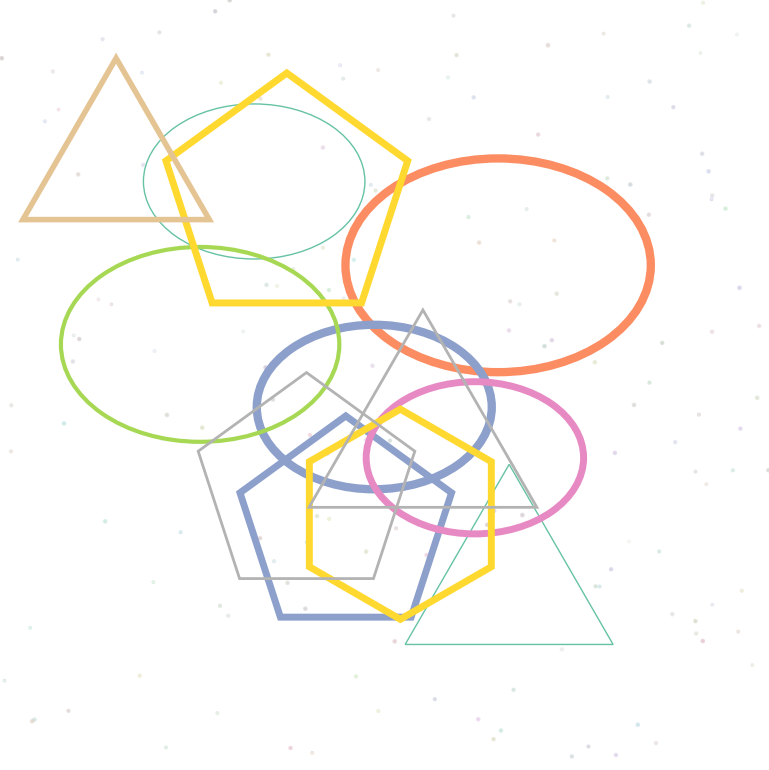[{"shape": "oval", "thickness": 0.5, "radius": 0.72, "center": [0.33, 0.764]}, {"shape": "triangle", "thickness": 0.5, "radius": 0.78, "center": [0.661, 0.241]}, {"shape": "oval", "thickness": 3, "radius": 0.99, "center": [0.647, 0.655]}, {"shape": "pentagon", "thickness": 2.5, "radius": 0.72, "center": [0.449, 0.315]}, {"shape": "oval", "thickness": 3, "radius": 0.76, "center": [0.486, 0.471]}, {"shape": "oval", "thickness": 2.5, "radius": 0.71, "center": [0.617, 0.405]}, {"shape": "oval", "thickness": 1.5, "radius": 0.9, "center": [0.26, 0.553]}, {"shape": "pentagon", "thickness": 2.5, "radius": 0.83, "center": [0.373, 0.74]}, {"shape": "hexagon", "thickness": 2.5, "radius": 0.68, "center": [0.52, 0.332]}, {"shape": "triangle", "thickness": 2, "radius": 0.7, "center": [0.151, 0.785]}, {"shape": "triangle", "thickness": 1, "radius": 0.85, "center": [0.549, 0.427]}, {"shape": "pentagon", "thickness": 1, "radius": 0.74, "center": [0.398, 0.368]}]